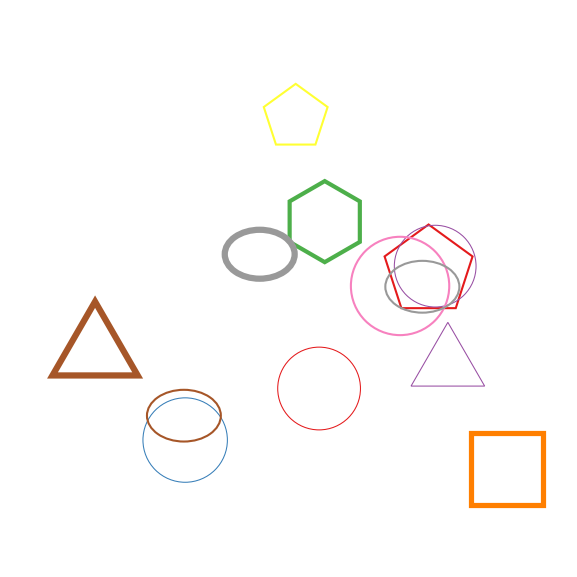[{"shape": "circle", "thickness": 0.5, "radius": 0.36, "center": [0.553, 0.326]}, {"shape": "pentagon", "thickness": 1, "radius": 0.4, "center": [0.742, 0.53]}, {"shape": "circle", "thickness": 0.5, "radius": 0.37, "center": [0.321, 0.237]}, {"shape": "hexagon", "thickness": 2, "radius": 0.35, "center": [0.562, 0.615]}, {"shape": "circle", "thickness": 0.5, "radius": 0.35, "center": [0.754, 0.538]}, {"shape": "triangle", "thickness": 0.5, "radius": 0.37, "center": [0.775, 0.367]}, {"shape": "square", "thickness": 2.5, "radius": 0.31, "center": [0.878, 0.187]}, {"shape": "pentagon", "thickness": 1, "radius": 0.29, "center": [0.512, 0.796]}, {"shape": "triangle", "thickness": 3, "radius": 0.43, "center": [0.165, 0.392]}, {"shape": "oval", "thickness": 1, "radius": 0.32, "center": [0.318, 0.279]}, {"shape": "circle", "thickness": 1, "radius": 0.43, "center": [0.693, 0.504]}, {"shape": "oval", "thickness": 1, "radius": 0.32, "center": [0.731, 0.503]}, {"shape": "oval", "thickness": 3, "radius": 0.3, "center": [0.45, 0.559]}]